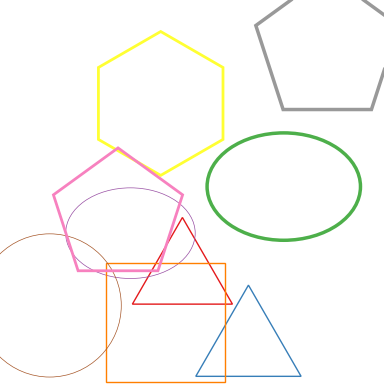[{"shape": "triangle", "thickness": 1, "radius": 0.75, "center": [0.474, 0.285]}, {"shape": "triangle", "thickness": 1, "radius": 0.79, "center": [0.645, 0.101]}, {"shape": "oval", "thickness": 2.5, "radius": 1.0, "center": [0.737, 0.515]}, {"shape": "oval", "thickness": 0.5, "radius": 0.84, "center": [0.339, 0.394]}, {"shape": "square", "thickness": 1, "radius": 0.77, "center": [0.431, 0.162]}, {"shape": "hexagon", "thickness": 2, "radius": 0.93, "center": [0.417, 0.731]}, {"shape": "circle", "thickness": 0.5, "radius": 0.93, "center": [0.129, 0.207]}, {"shape": "pentagon", "thickness": 2, "radius": 0.88, "center": [0.307, 0.439]}, {"shape": "pentagon", "thickness": 2.5, "radius": 0.98, "center": [0.85, 0.873]}]